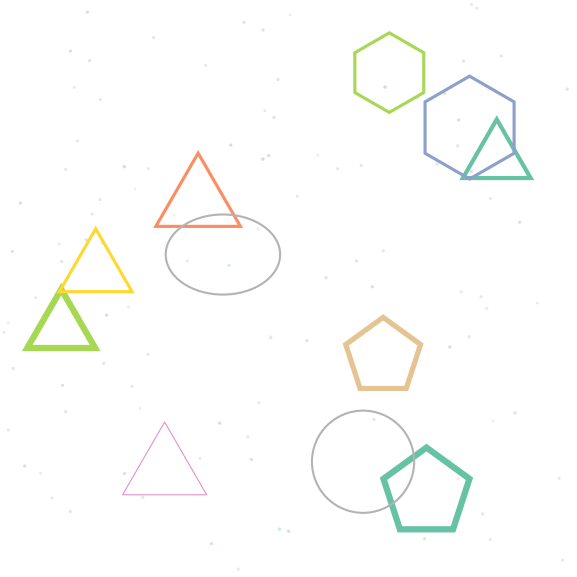[{"shape": "triangle", "thickness": 2, "radius": 0.34, "center": [0.86, 0.725]}, {"shape": "pentagon", "thickness": 3, "radius": 0.39, "center": [0.738, 0.146]}, {"shape": "triangle", "thickness": 1.5, "radius": 0.42, "center": [0.343, 0.649]}, {"shape": "hexagon", "thickness": 1.5, "radius": 0.44, "center": [0.813, 0.778]}, {"shape": "triangle", "thickness": 0.5, "radius": 0.42, "center": [0.285, 0.184]}, {"shape": "hexagon", "thickness": 1.5, "radius": 0.34, "center": [0.674, 0.873]}, {"shape": "triangle", "thickness": 3, "radius": 0.34, "center": [0.106, 0.43]}, {"shape": "triangle", "thickness": 1.5, "radius": 0.36, "center": [0.166, 0.53]}, {"shape": "pentagon", "thickness": 2.5, "radius": 0.34, "center": [0.663, 0.382]}, {"shape": "oval", "thickness": 1, "radius": 0.5, "center": [0.386, 0.558]}, {"shape": "circle", "thickness": 1, "radius": 0.44, "center": [0.629, 0.2]}]